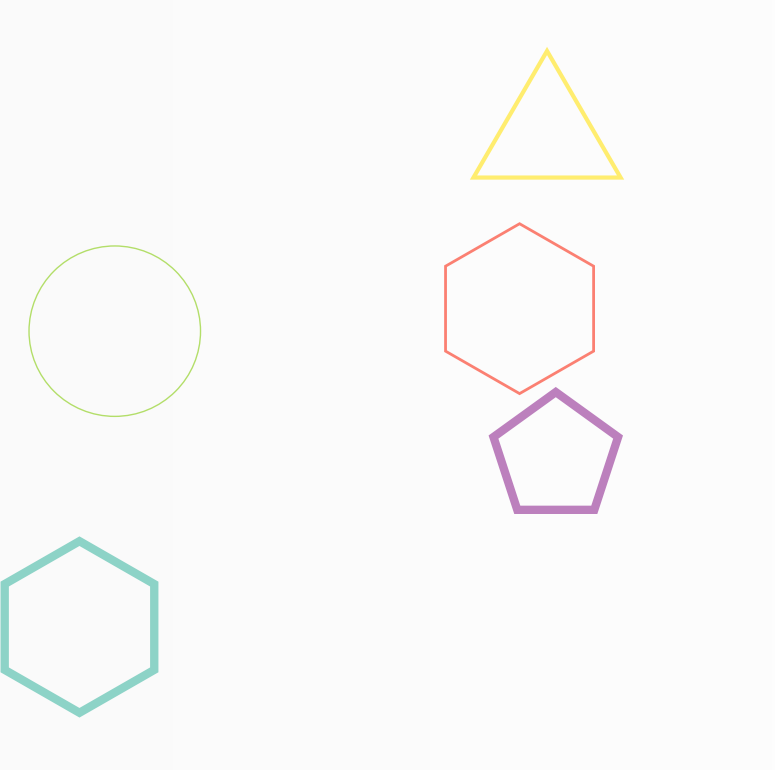[{"shape": "hexagon", "thickness": 3, "radius": 0.56, "center": [0.103, 0.186]}, {"shape": "hexagon", "thickness": 1, "radius": 0.55, "center": [0.67, 0.599]}, {"shape": "circle", "thickness": 0.5, "radius": 0.55, "center": [0.148, 0.57]}, {"shape": "pentagon", "thickness": 3, "radius": 0.42, "center": [0.717, 0.406]}, {"shape": "triangle", "thickness": 1.5, "radius": 0.55, "center": [0.706, 0.824]}]